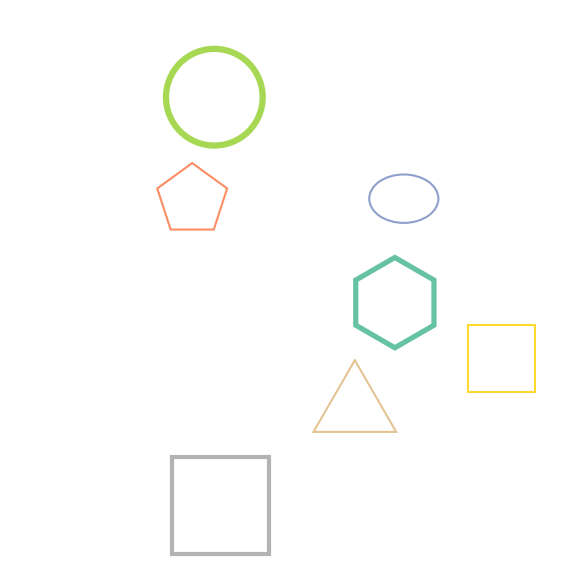[{"shape": "hexagon", "thickness": 2.5, "radius": 0.39, "center": [0.684, 0.475]}, {"shape": "pentagon", "thickness": 1, "radius": 0.32, "center": [0.333, 0.653]}, {"shape": "oval", "thickness": 1, "radius": 0.3, "center": [0.699, 0.655]}, {"shape": "circle", "thickness": 3, "radius": 0.42, "center": [0.371, 0.831]}, {"shape": "square", "thickness": 1, "radius": 0.29, "center": [0.868, 0.378]}, {"shape": "triangle", "thickness": 1, "radius": 0.41, "center": [0.614, 0.293]}, {"shape": "square", "thickness": 2, "radius": 0.42, "center": [0.381, 0.124]}]